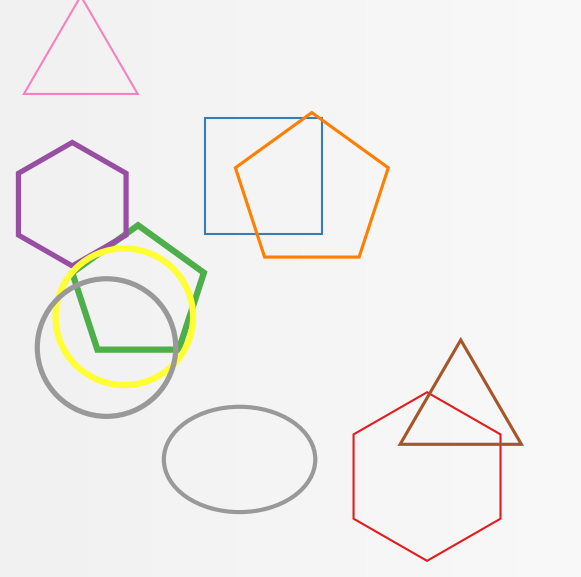[{"shape": "hexagon", "thickness": 1, "radius": 0.73, "center": [0.735, 0.174]}, {"shape": "square", "thickness": 1, "radius": 0.5, "center": [0.453, 0.694]}, {"shape": "pentagon", "thickness": 3, "radius": 0.6, "center": [0.238, 0.49]}, {"shape": "hexagon", "thickness": 2.5, "radius": 0.53, "center": [0.124, 0.646]}, {"shape": "pentagon", "thickness": 1.5, "radius": 0.69, "center": [0.537, 0.666]}, {"shape": "circle", "thickness": 3, "radius": 0.59, "center": [0.214, 0.451]}, {"shape": "triangle", "thickness": 1.5, "radius": 0.6, "center": [0.793, 0.29]}, {"shape": "triangle", "thickness": 1, "radius": 0.57, "center": [0.139, 0.893]}, {"shape": "oval", "thickness": 2, "radius": 0.65, "center": [0.412, 0.204]}, {"shape": "circle", "thickness": 2.5, "radius": 0.6, "center": [0.183, 0.397]}]